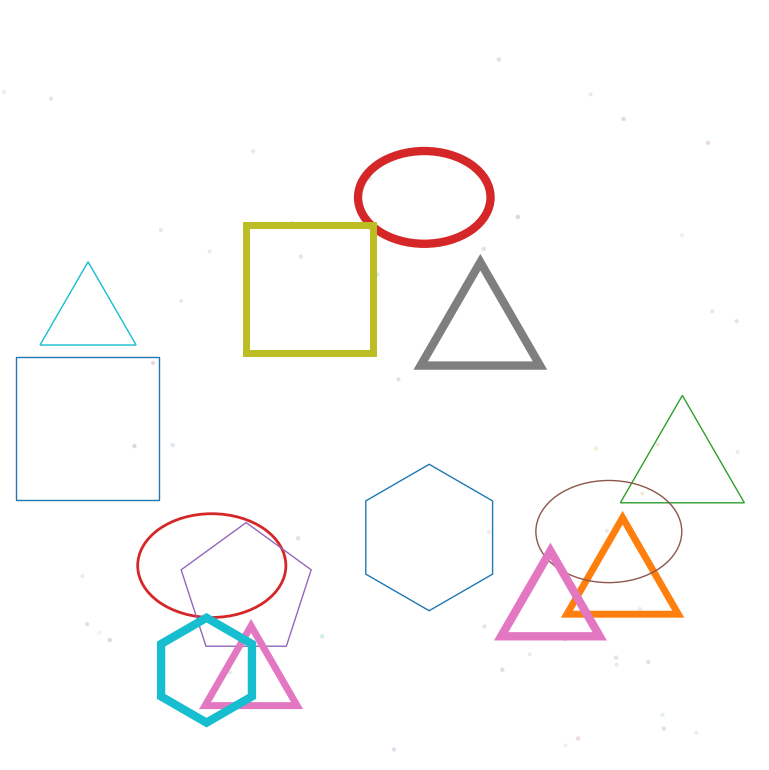[{"shape": "square", "thickness": 0.5, "radius": 0.47, "center": [0.114, 0.444]}, {"shape": "hexagon", "thickness": 0.5, "radius": 0.48, "center": [0.557, 0.302]}, {"shape": "triangle", "thickness": 2.5, "radius": 0.42, "center": [0.809, 0.244]}, {"shape": "triangle", "thickness": 0.5, "radius": 0.46, "center": [0.886, 0.394]}, {"shape": "oval", "thickness": 1, "radius": 0.48, "center": [0.275, 0.265]}, {"shape": "oval", "thickness": 3, "radius": 0.43, "center": [0.551, 0.744]}, {"shape": "pentagon", "thickness": 0.5, "radius": 0.44, "center": [0.32, 0.233]}, {"shape": "oval", "thickness": 0.5, "radius": 0.47, "center": [0.791, 0.31]}, {"shape": "triangle", "thickness": 2.5, "radius": 0.34, "center": [0.326, 0.118]}, {"shape": "triangle", "thickness": 3, "radius": 0.37, "center": [0.715, 0.211]}, {"shape": "triangle", "thickness": 3, "radius": 0.45, "center": [0.624, 0.57]}, {"shape": "square", "thickness": 2.5, "radius": 0.41, "center": [0.402, 0.625]}, {"shape": "triangle", "thickness": 0.5, "radius": 0.36, "center": [0.114, 0.588]}, {"shape": "hexagon", "thickness": 3, "radius": 0.34, "center": [0.268, 0.13]}]